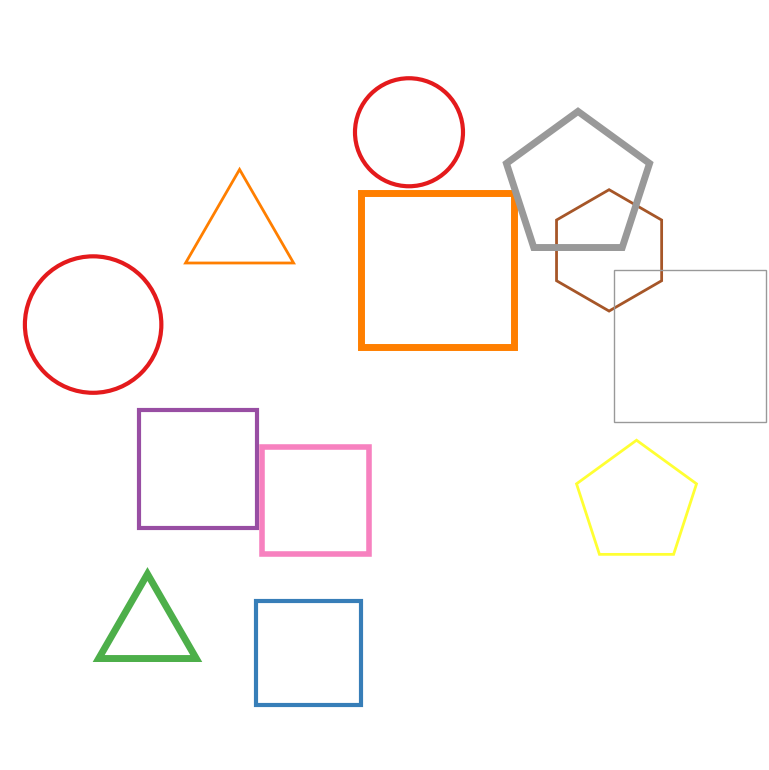[{"shape": "circle", "thickness": 1.5, "radius": 0.35, "center": [0.531, 0.828]}, {"shape": "circle", "thickness": 1.5, "radius": 0.44, "center": [0.121, 0.578]}, {"shape": "square", "thickness": 1.5, "radius": 0.34, "center": [0.401, 0.152]}, {"shape": "triangle", "thickness": 2.5, "radius": 0.37, "center": [0.192, 0.181]}, {"shape": "square", "thickness": 1.5, "radius": 0.38, "center": [0.257, 0.39]}, {"shape": "square", "thickness": 2.5, "radius": 0.5, "center": [0.568, 0.65]}, {"shape": "triangle", "thickness": 1, "radius": 0.4, "center": [0.311, 0.699]}, {"shape": "pentagon", "thickness": 1, "radius": 0.41, "center": [0.827, 0.346]}, {"shape": "hexagon", "thickness": 1, "radius": 0.39, "center": [0.791, 0.675]}, {"shape": "square", "thickness": 2, "radius": 0.35, "center": [0.41, 0.35]}, {"shape": "square", "thickness": 0.5, "radius": 0.49, "center": [0.897, 0.55]}, {"shape": "pentagon", "thickness": 2.5, "radius": 0.49, "center": [0.751, 0.758]}]